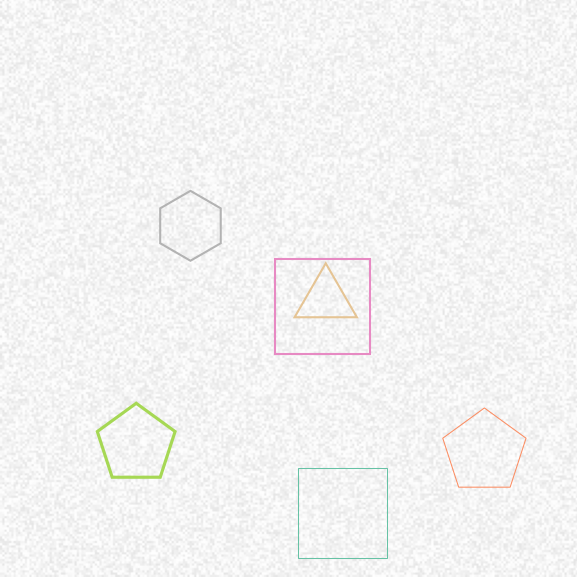[{"shape": "square", "thickness": 0.5, "radius": 0.39, "center": [0.593, 0.111]}, {"shape": "pentagon", "thickness": 0.5, "radius": 0.38, "center": [0.839, 0.217]}, {"shape": "square", "thickness": 1, "radius": 0.41, "center": [0.558, 0.468]}, {"shape": "pentagon", "thickness": 1.5, "radius": 0.35, "center": [0.236, 0.23]}, {"shape": "triangle", "thickness": 1, "radius": 0.31, "center": [0.564, 0.481]}, {"shape": "hexagon", "thickness": 1, "radius": 0.3, "center": [0.33, 0.608]}]